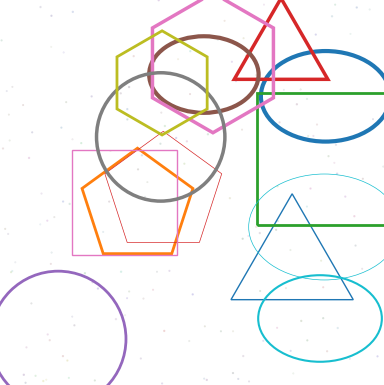[{"shape": "triangle", "thickness": 1, "radius": 0.92, "center": [0.759, 0.313]}, {"shape": "oval", "thickness": 3, "radius": 0.84, "center": [0.846, 0.75]}, {"shape": "pentagon", "thickness": 2, "radius": 0.76, "center": [0.357, 0.464]}, {"shape": "square", "thickness": 2, "radius": 0.86, "center": [0.84, 0.587]}, {"shape": "pentagon", "thickness": 0.5, "radius": 0.8, "center": [0.424, 0.499]}, {"shape": "triangle", "thickness": 2.5, "radius": 0.7, "center": [0.73, 0.864]}, {"shape": "circle", "thickness": 2, "radius": 0.88, "center": [0.151, 0.12]}, {"shape": "oval", "thickness": 3, "radius": 0.71, "center": [0.53, 0.806]}, {"shape": "square", "thickness": 1, "radius": 0.68, "center": [0.324, 0.474]}, {"shape": "hexagon", "thickness": 2.5, "radius": 0.91, "center": [0.553, 0.837]}, {"shape": "circle", "thickness": 2.5, "radius": 0.83, "center": [0.417, 0.644]}, {"shape": "hexagon", "thickness": 2, "radius": 0.68, "center": [0.421, 0.785]}, {"shape": "oval", "thickness": 0.5, "radius": 0.98, "center": [0.842, 0.41]}, {"shape": "oval", "thickness": 1.5, "radius": 0.8, "center": [0.831, 0.173]}]